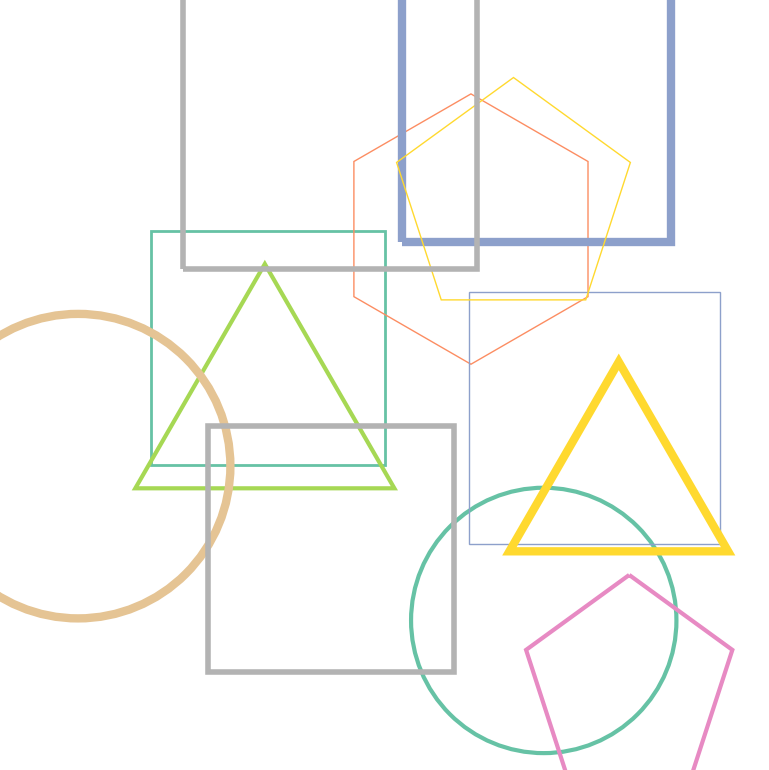[{"shape": "circle", "thickness": 1.5, "radius": 0.86, "center": [0.706, 0.194]}, {"shape": "square", "thickness": 1, "radius": 0.76, "center": [0.348, 0.548]}, {"shape": "hexagon", "thickness": 0.5, "radius": 0.88, "center": [0.612, 0.703]}, {"shape": "square", "thickness": 0.5, "radius": 0.82, "center": [0.772, 0.457]}, {"shape": "square", "thickness": 3, "radius": 0.87, "center": [0.697, 0.86]}, {"shape": "pentagon", "thickness": 1.5, "radius": 0.7, "center": [0.817, 0.112]}, {"shape": "triangle", "thickness": 1.5, "radius": 0.97, "center": [0.344, 0.463]}, {"shape": "pentagon", "thickness": 0.5, "radius": 0.8, "center": [0.667, 0.74]}, {"shape": "triangle", "thickness": 3, "radius": 0.82, "center": [0.804, 0.366]}, {"shape": "circle", "thickness": 3, "radius": 0.99, "center": [0.101, 0.395]}, {"shape": "square", "thickness": 2, "radius": 0.8, "center": [0.43, 0.287]}, {"shape": "square", "thickness": 2, "radius": 0.95, "center": [0.428, 0.841]}]